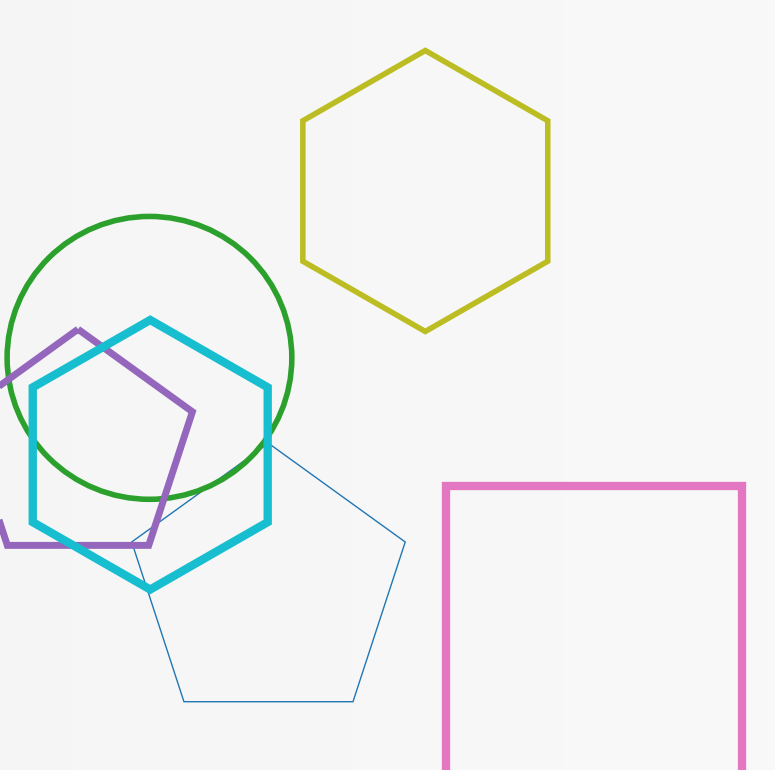[{"shape": "pentagon", "thickness": 0.5, "radius": 0.93, "center": [0.346, 0.239]}, {"shape": "circle", "thickness": 2, "radius": 0.92, "center": [0.193, 0.535]}, {"shape": "pentagon", "thickness": 2.5, "radius": 0.78, "center": [0.101, 0.417]}, {"shape": "square", "thickness": 3, "radius": 0.95, "center": [0.766, 0.177]}, {"shape": "hexagon", "thickness": 2, "radius": 0.91, "center": [0.549, 0.752]}, {"shape": "hexagon", "thickness": 3, "radius": 0.88, "center": [0.194, 0.409]}]